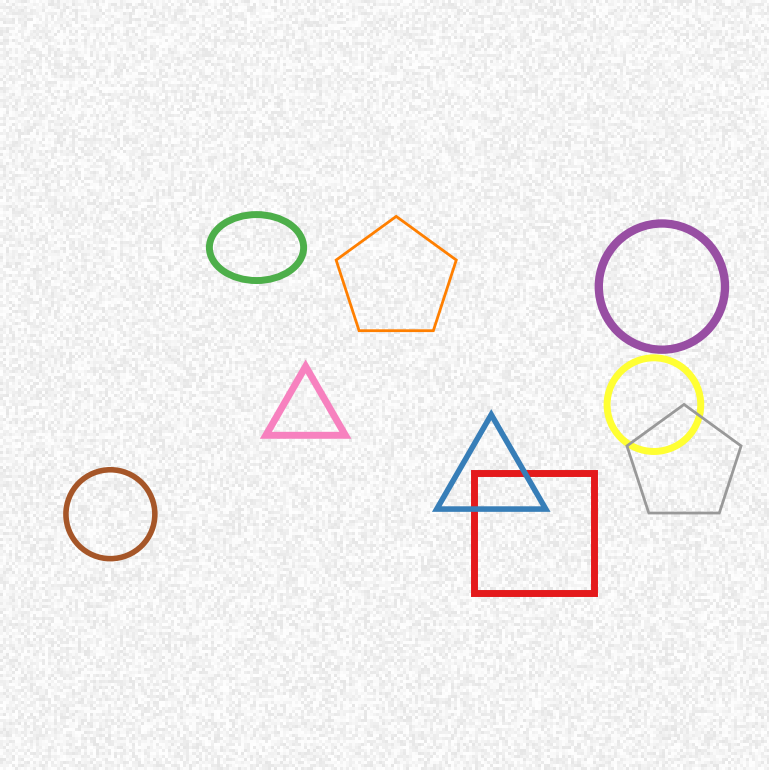[{"shape": "square", "thickness": 2.5, "radius": 0.39, "center": [0.694, 0.308]}, {"shape": "triangle", "thickness": 2, "radius": 0.41, "center": [0.638, 0.38]}, {"shape": "oval", "thickness": 2.5, "radius": 0.31, "center": [0.333, 0.678]}, {"shape": "circle", "thickness": 3, "radius": 0.41, "center": [0.86, 0.628]}, {"shape": "pentagon", "thickness": 1, "radius": 0.41, "center": [0.515, 0.637]}, {"shape": "circle", "thickness": 2.5, "radius": 0.3, "center": [0.849, 0.474]}, {"shape": "circle", "thickness": 2, "radius": 0.29, "center": [0.143, 0.332]}, {"shape": "triangle", "thickness": 2.5, "radius": 0.3, "center": [0.397, 0.465]}, {"shape": "pentagon", "thickness": 1, "radius": 0.39, "center": [0.888, 0.397]}]